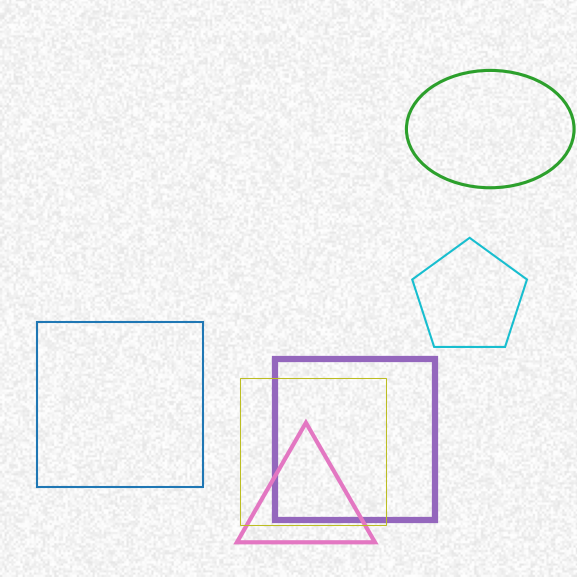[{"shape": "square", "thickness": 1, "radius": 0.72, "center": [0.208, 0.299]}, {"shape": "oval", "thickness": 1.5, "radius": 0.73, "center": [0.849, 0.776]}, {"shape": "square", "thickness": 3, "radius": 0.7, "center": [0.614, 0.238]}, {"shape": "triangle", "thickness": 2, "radius": 0.69, "center": [0.53, 0.129]}, {"shape": "square", "thickness": 0.5, "radius": 0.63, "center": [0.542, 0.217]}, {"shape": "pentagon", "thickness": 1, "radius": 0.52, "center": [0.813, 0.483]}]